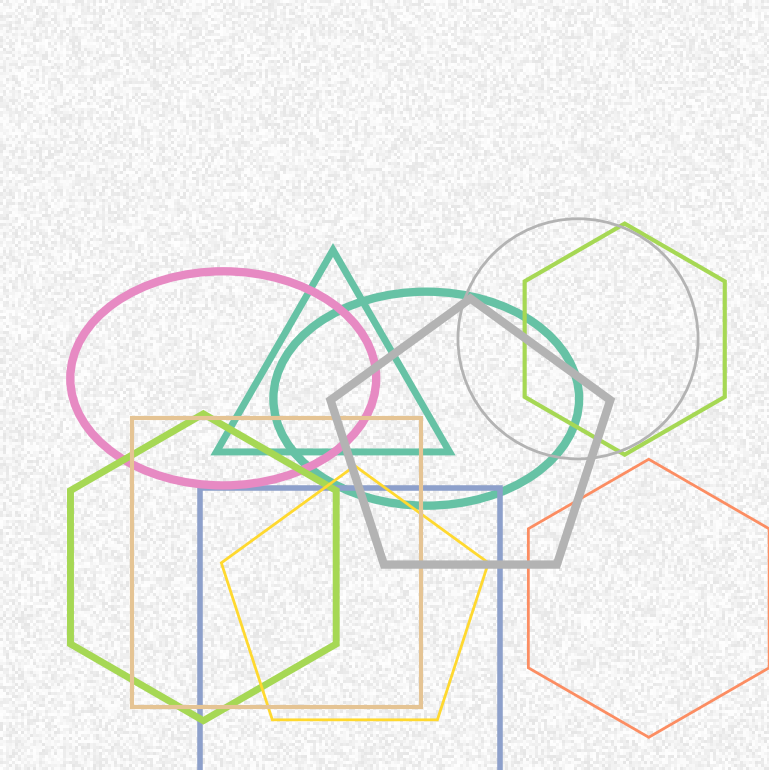[{"shape": "triangle", "thickness": 2.5, "radius": 0.87, "center": [0.432, 0.5]}, {"shape": "oval", "thickness": 3, "radius": 0.99, "center": [0.554, 0.482]}, {"shape": "hexagon", "thickness": 1, "radius": 0.9, "center": [0.843, 0.223]}, {"shape": "square", "thickness": 2, "radius": 0.97, "center": [0.455, 0.172]}, {"shape": "oval", "thickness": 3, "radius": 0.99, "center": [0.29, 0.509]}, {"shape": "hexagon", "thickness": 1.5, "radius": 0.75, "center": [0.811, 0.56]}, {"shape": "hexagon", "thickness": 2.5, "radius": 1.0, "center": [0.264, 0.263]}, {"shape": "pentagon", "thickness": 1, "radius": 0.91, "center": [0.461, 0.213]}, {"shape": "square", "thickness": 1.5, "radius": 0.94, "center": [0.36, 0.27]}, {"shape": "pentagon", "thickness": 3, "radius": 0.96, "center": [0.611, 0.421]}, {"shape": "circle", "thickness": 1, "radius": 0.78, "center": [0.751, 0.56]}]